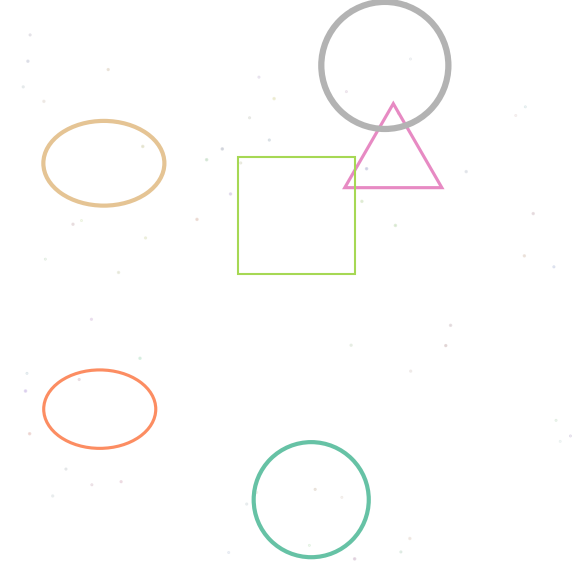[{"shape": "circle", "thickness": 2, "radius": 0.5, "center": [0.539, 0.134]}, {"shape": "oval", "thickness": 1.5, "radius": 0.49, "center": [0.173, 0.291]}, {"shape": "triangle", "thickness": 1.5, "radius": 0.49, "center": [0.681, 0.723]}, {"shape": "square", "thickness": 1, "radius": 0.51, "center": [0.514, 0.625]}, {"shape": "oval", "thickness": 2, "radius": 0.52, "center": [0.18, 0.716]}, {"shape": "circle", "thickness": 3, "radius": 0.55, "center": [0.666, 0.886]}]